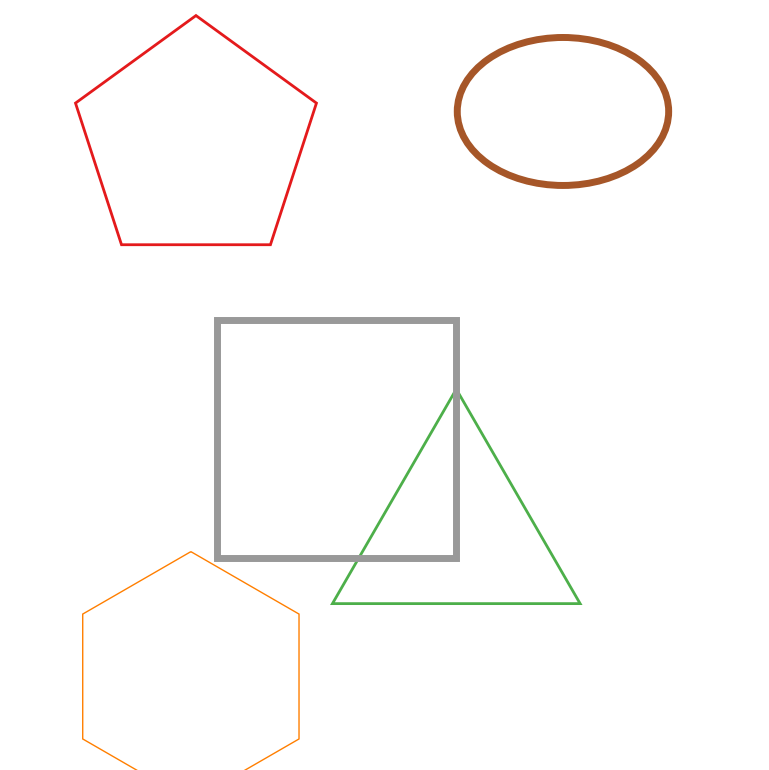[{"shape": "pentagon", "thickness": 1, "radius": 0.82, "center": [0.255, 0.815]}, {"shape": "triangle", "thickness": 1, "radius": 0.93, "center": [0.593, 0.309]}, {"shape": "hexagon", "thickness": 0.5, "radius": 0.81, "center": [0.248, 0.121]}, {"shape": "oval", "thickness": 2.5, "radius": 0.69, "center": [0.731, 0.855]}, {"shape": "square", "thickness": 2.5, "radius": 0.77, "center": [0.437, 0.429]}]